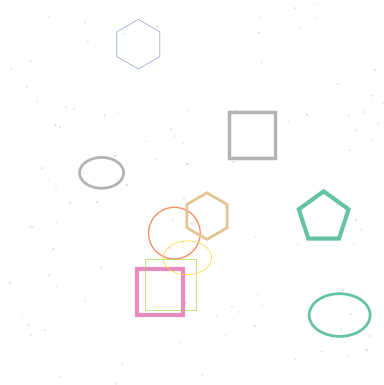[{"shape": "pentagon", "thickness": 3, "radius": 0.34, "center": [0.841, 0.435]}, {"shape": "oval", "thickness": 2, "radius": 0.4, "center": [0.882, 0.182]}, {"shape": "circle", "thickness": 1, "radius": 0.34, "center": [0.453, 0.394]}, {"shape": "hexagon", "thickness": 0.5, "radius": 0.32, "center": [0.359, 0.885]}, {"shape": "square", "thickness": 3, "radius": 0.3, "center": [0.416, 0.241]}, {"shape": "square", "thickness": 0.5, "radius": 0.33, "center": [0.442, 0.26]}, {"shape": "oval", "thickness": 0.5, "radius": 0.31, "center": [0.486, 0.33]}, {"shape": "hexagon", "thickness": 2, "radius": 0.3, "center": [0.538, 0.439]}, {"shape": "square", "thickness": 2.5, "radius": 0.3, "center": [0.655, 0.649]}, {"shape": "oval", "thickness": 2, "radius": 0.29, "center": [0.264, 0.551]}]